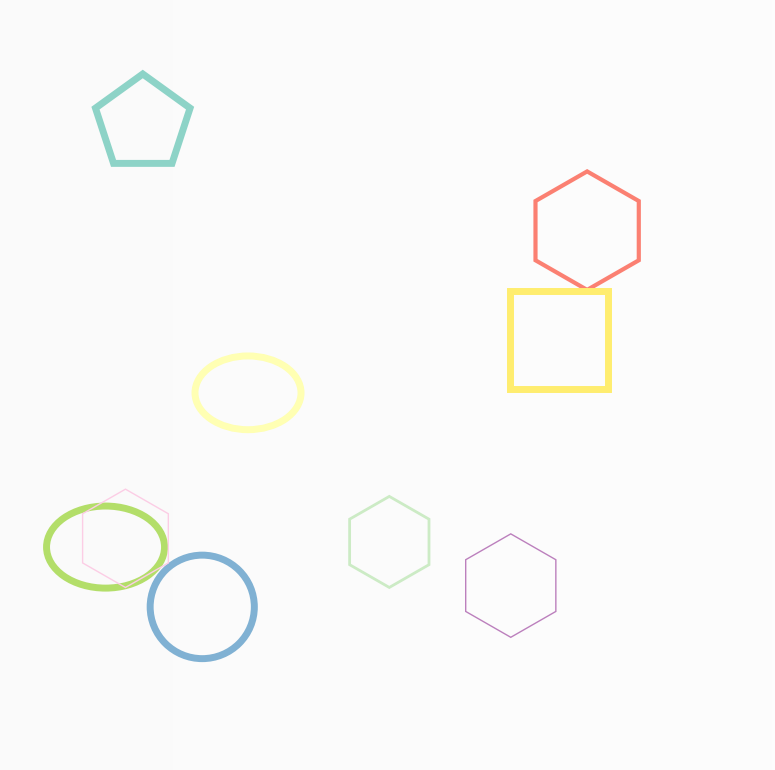[{"shape": "pentagon", "thickness": 2.5, "radius": 0.32, "center": [0.184, 0.84]}, {"shape": "oval", "thickness": 2.5, "radius": 0.34, "center": [0.32, 0.49]}, {"shape": "hexagon", "thickness": 1.5, "radius": 0.38, "center": [0.758, 0.7]}, {"shape": "circle", "thickness": 2.5, "radius": 0.34, "center": [0.261, 0.212]}, {"shape": "oval", "thickness": 2.5, "radius": 0.38, "center": [0.136, 0.29]}, {"shape": "hexagon", "thickness": 0.5, "radius": 0.32, "center": [0.162, 0.301]}, {"shape": "hexagon", "thickness": 0.5, "radius": 0.34, "center": [0.659, 0.24]}, {"shape": "hexagon", "thickness": 1, "radius": 0.3, "center": [0.502, 0.296]}, {"shape": "square", "thickness": 2.5, "radius": 0.32, "center": [0.722, 0.558]}]